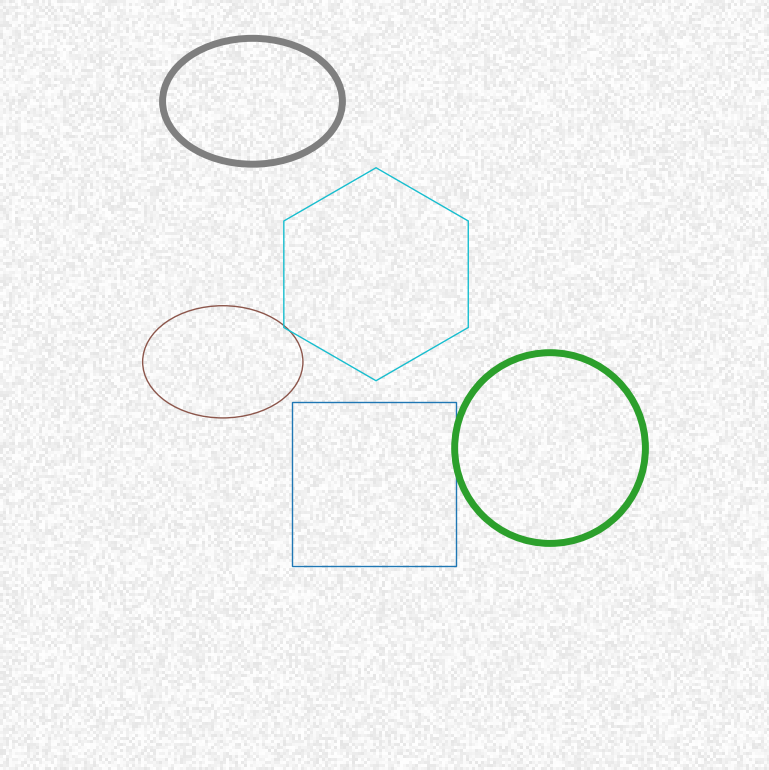[{"shape": "square", "thickness": 0.5, "radius": 0.53, "center": [0.486, 0.371]}, {"shape": "circle", "thickness": 2.5, "radius": 0.62, "center": [0.714, 0.418]}, {"shape": "oval", "thickness": 0.5, "radius": 0.52, "center": [0.289, 0.53]}, {"shape": "oval", "thickness": 2.5, "radius": 0.58, "center": [0.328, 0.869]}, {"shape": "hexagon", "thickness": 0.5, "radius": 0.69, "center": [0.488, 0.644]}]